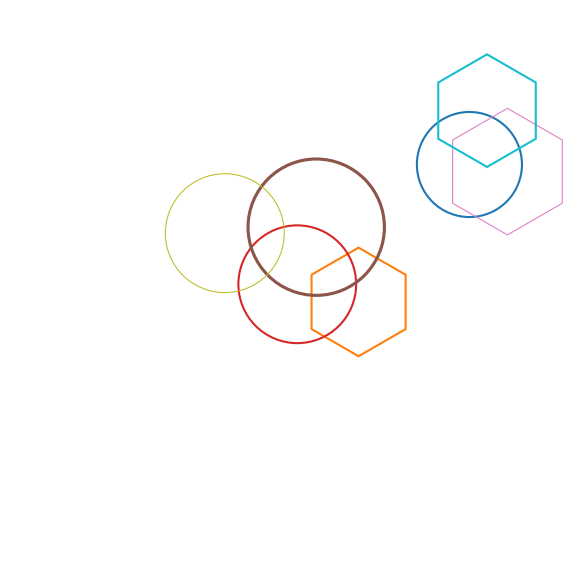[{"shape": "circle", "thickness": 1, "radius": 0.45, "center": [0.813, 0.714]}, {"shape": "hexagon", "thickness": 1, "radius": 0.47, "center": [0.621, 0.476]}, {"shape": "circle", "thickness": 1, "radius": 0.51, "center": [0.515, 0.507]}, {"shape": "circle", "thickness": 1.5, "radius": 0.59, "center": [0.548, 0.606]}, {"shape": "hexagon", "thickness": 0.5, "radius": 0.55, "center": [0.879, 0.702]}, {"shape": "circle", "thickness": 0.5, "radius": 0.51, "center": [0.389, 0.595]}, {"shape": "hexagon", "thickness": 1, "radius": 0.49, "center": [0.843, 0.808]}]